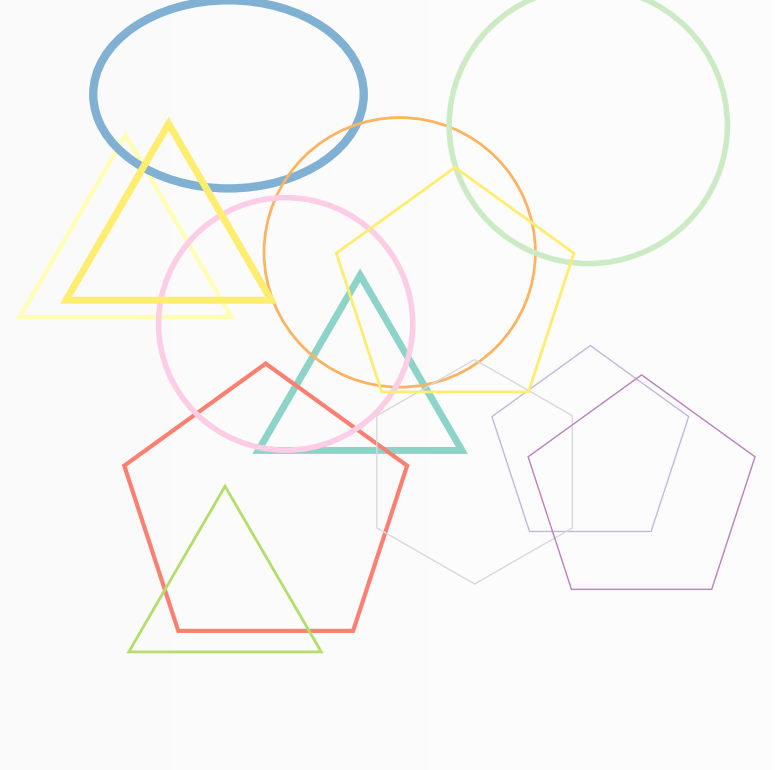[{"shape": "triangle", "thickness": 2.5, "radius": 0.76, "center": [0.465, 0.491]}, {"shape": "triangle", "thickness": 1.5, "radius": 0.79, "center": [0.162, 0.667]}, {"shape": "pentagon", "thickness": 0.5, "radius": 0.67, "center": [0.762, 0.418]}, {"shape": "pentagon", "thickness": 1.5, "radius": 0.96, "center": [0.343, 0.336]}, {"shape": "oval", "thickness": 3, "radius": 0.87, "center": [0.295, 0.877]}, {"shape": "circle", "thickness": 1, "radius": 0.88, "center": [0.516, 0.672]}, {"shape": "triangle", "thickness": 1, "radius": 0.72, "center": [0.29, 0.225]}, {"shape": "circle", "thickness": 2, "radius": 0.82, "center": [0.369, 0.579]}, {"shape": "hexagon", "thickness": 0.5, "radius": 0.73, "center": [0.612, 0.387]}, {"shape": "pentagon", "thickness": 0.5, "radius": 0.77, "center": [0.828, 0.359]}, {"shape": "circle", "thickness": 2, "radius": 0.9, "center": [0.759, 0.837]}, {"shape": "triangle", "thickness": 2.5, "radius": 0.76, "center": [0.218, 0.687]}, {"shape": "pentagon", "thickness": 1, "radius": 0.81, "center": [0.587, 0.621]}]